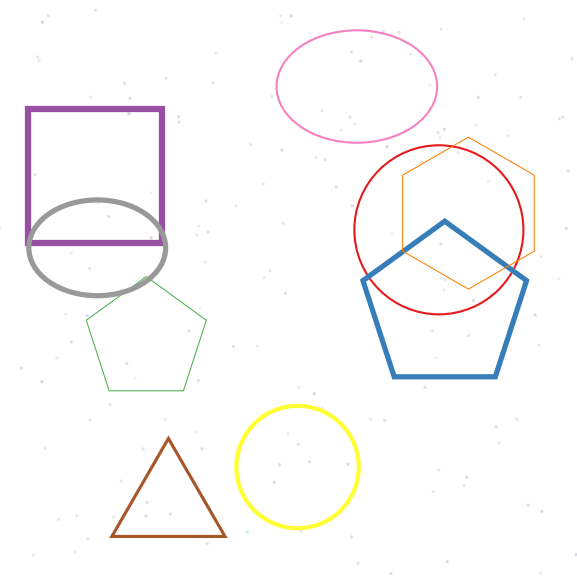[{"shape": "circle", "thickness": 1, "radius": 0.73, "center": [0.76, 0.601]}, {"shape": "pentagon", "thickness": 2.5, "radius": 0.74, "center": [0.77, 0.467]}, {"shape": "pentagon", "thickness": 0.5, "radius": 0.55, "center": [0.253, 0.411]}, {"shape": "square", "thickness": 3, "radius": 0.58, "center": [0.164, 0.695]}, {"shape": "hexagon", "thickness": 0.5, "radius": 0.66, "center": [0.811, 0.63]}, {"shape": "circle", "thickness": 2, "radius": 0.53, "center": [0.515, 0.19]}, {"shape": "triangle", "thickness": 1.5, "radius": 0.57, "center": [0.292, 0.127]}, {"shape": "oval", "thickness": 1, "radius": 0.7, "center": [0.618, 0.849]}, {"shape": "oval", "thickness": 2.5, "radius": 0.59, "center": [0.168, 0.57]}]